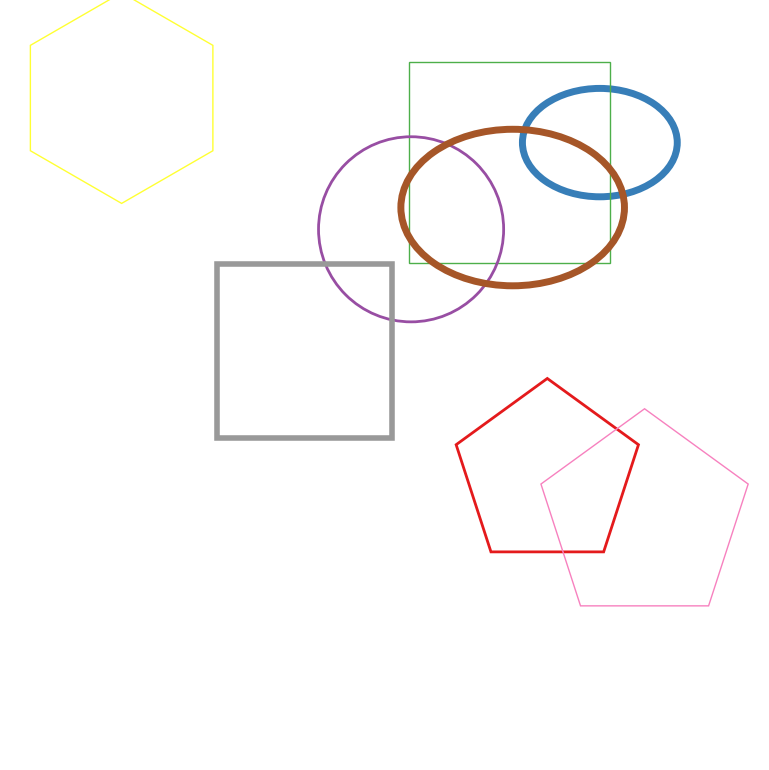[{"shape": "pentagon", "thickness": 1, "radius": 0.62, "center": [0.711, 0.384]}, {"shape": "oval", "thickness": 2.5, "radius": 0.5, "center": [0.779, 0.815]}, {"shape": "square", "thickness": 0.5, "radius": 0.65, "center": [0.662, 0.789]}, {"shape": "circle", "thickness": 1, "radius": 0.6, "center": [0.534, 0.702]}, {"shape": "hexagon", "thickness": 0.5, "radius": 0.68, "center": [0.158, 0.873]}, {"shape": "oval", "thickness": 2.5, "radius": 0.73, "center": [0.666, 0.73]}, {"shape": "pentagon", "thickness": 0.5, "radius": 0.71, "center": [0.837, 0.328]}, {"shape": "square", "thickness": 2, "radius": 0.57, "center": [0.395, 0.544]}]